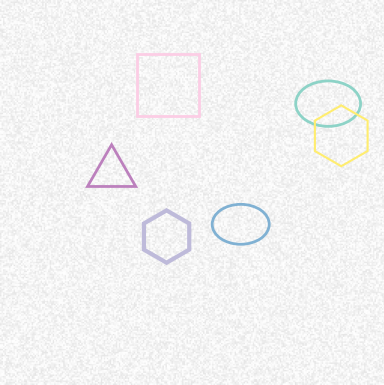[{"shape": "oval", "thickness": 2, "radius": 0.42, "center": [0.852, 0.731]}, {"shape": "hexagon", "thickness": 3, "radius": 0.34, "center": [0.433, 0.386]}, {"shape": "oval", "thickness": 2, "radius": 0.37, "center": [0.625, 0.417]}, {"shape": "square", "thickness": 2, "radius": 0.4, "center": [0.436, 0.779]}, {"shape": "triangle", "thickness": 2, "radius": 0.36, "center": [0.29, 0.552]}, {"shape": "hexagon", "thickness": 1.5, "radius": 0.4, "center": [0.886, 0.647]}]